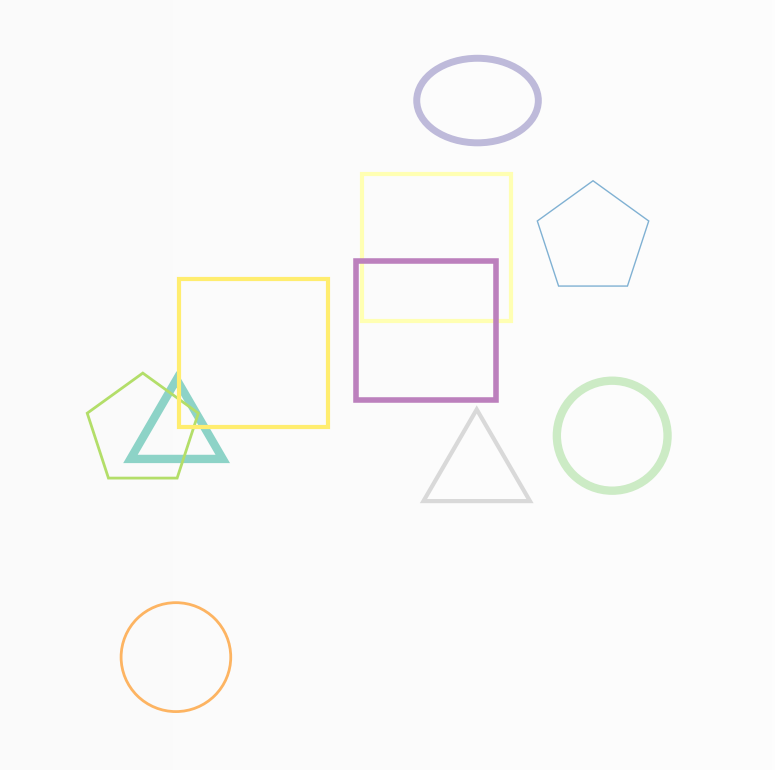[{"shape": "triangle", "thickness": 3, "radius": 0.34, "center": [0.228, 0.438]}, {"shape": "square", "thickness": 1.5, "radius": 0.48, "center": [0.563, 0.678]}, {"shape": "oval", "thickness": 2.5, "radius": 0.39, "center": [0.616, 0.869]}, {"shape": "pentagon", "thickness": 0.5, "radius": 0.38, "center": [0.765, 0.69]}, {"shape": "circle", "thickness": 1, "radius": 0.35, "center": [0.227, 0.147]}, {"shape": "pentagon", "thickness": 1, "radius": 0.38, "center": [0.184, 0.44]}, {"shape": "triangle", "thickness": 1.5, "radius": 0.4, "center": [0.615, 0.389]}, {"shape": "square", "thickness": 2, "radius": 0.45, "center": [0.549, 0.571]}, {"shape": "circle", "thickness": 3, "radius": 0.36, "center": [0.79, 0.434]}, {"shape": "square", "thickness": 1.5, "radius": 0.48, "center": [0.327, 0.541]}]